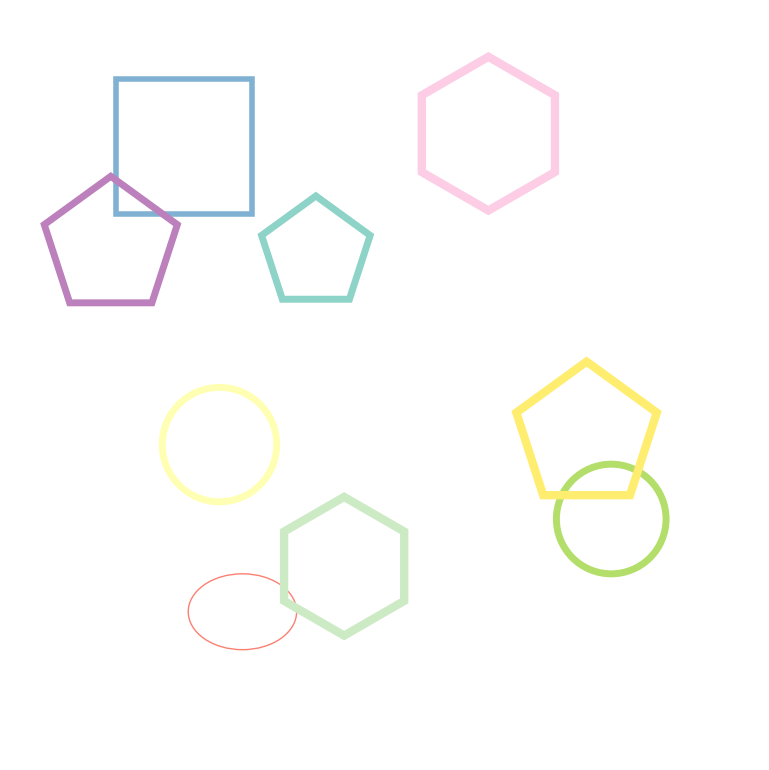[{"shape": "pentagon", "thickness": 2.5, "radius": 0.37, "center": [0.41, 0.671]}, {"shape": "circle", "thickness": 2.5, "radius": 0.37, "center": [0.285, 0.423]}, {"shape": "oval", "thickness": 0.5, "radius": 0.35, "center": [0.315, 0.206]}, {"shape": "square", "thickness": 2, "radius": 0.44, "center": [0.239, 0.809]}, {"shape": "circle", "thickness": 2.5, "radius": 0.36, "center": [0.794, 0.326]}, {"shape": "hexagon", "thickness": 3, "radius": 0.5, "center": [0.634, 0.826]}, {"shape": "pentagon", "thickness": 2.5, "radius": 0.45, "center": [0.144, 0.68]}, {"shape": "hexagon", "thickness": 3, "radius": 0.45, "center": [0.447, 0.265]}, {"shape": "pentagon", "thickness": 3, "radius": 0.48, "center": [0.762, 0.434]}]